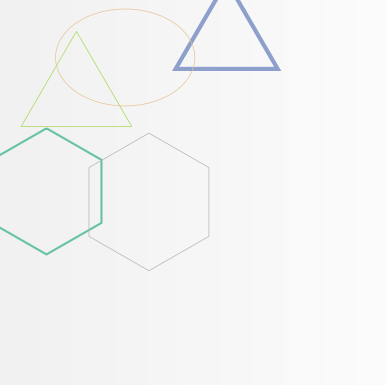[{"shape": "hexagon", "thickness": 1.5, "radius": 0.82, "center": [0.12, 0.503]}, {"shape": "triangle", "thickness": 3, "radius": 0.76, "center": [0.585, 0.897]}, {"shape": "triangle", "thickness": 0.5, "radius": 0.82, "center": [0.197, 0.754]}, {"shape": "oval", "thickness": 0.5, "radius": 0.9, "center": [0.323, 0.851]}, {"shape": "hexagon", "thickness": 0.5, "radius": 0.89, "center": [0.384, 0.475]}]